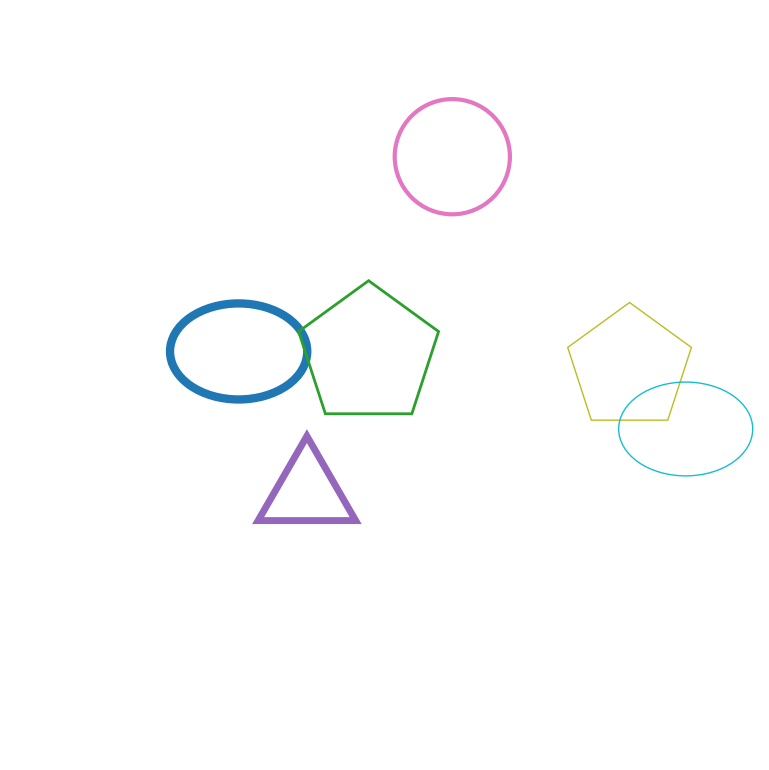[{"shape": "oval", "thickness": 3, "radius": 0.45, "center": [0.31, 0.544]}, {"shape": "pentagon", "thickness": 1, "radius": 0.48, "center": [0.479, 0.54]}, {"shape": "triangle", "thickness": 2.5, "radius": 0.37, "center": [0.399, 0.36]}, {"shape": "circle", "thickness": 1.5, "radius": 0.37, "center": [0.587, 0.796]}, {"shape": "pentagon", "thickness": 0.5, "radius": 0.42, "center": [0.818, 0.523]}, {"shape": "oval", "thickness": 0.5, "radius": 0.44, "center": [0.891, 0.443]}]